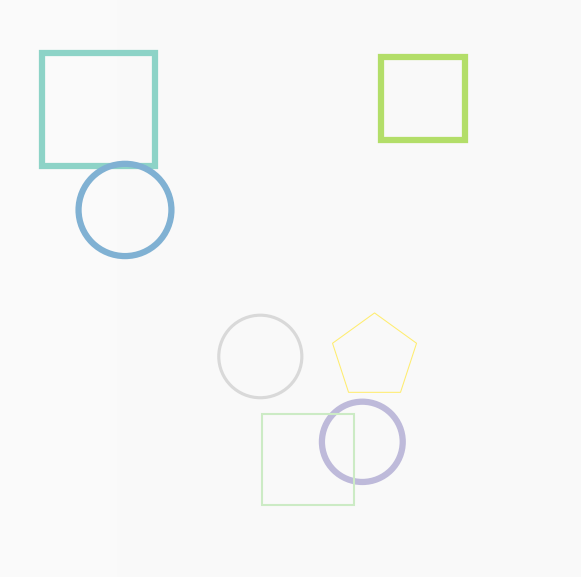[{"shape": "square", "thickness": 3, "radius": 0.49, "center": [0.17, 0.809]}, {"shape": "circle", "thickness": 3, "radius": 0.35, "center": [0.623, 0.234]}, {"shape": "circle", "thickness": 3, "radius": 0.4, "center": [0.215, 0.636]}, {"shape": "square", "thickness": 3, "radius": 0.36, "center": [0.727, 0.829]}, {"shape": "circle", "thickness": 1.5, "radius": 0.36, "center": [0.448, 0.382]}, {"shape": "square", "thickness": 1, "radius": 0.39, "center": [0.53, 0.204]}, {"shape": "pentagon", "thickness": 0.5, "radius": 0.38, "center": [0.644, 0.381]}]